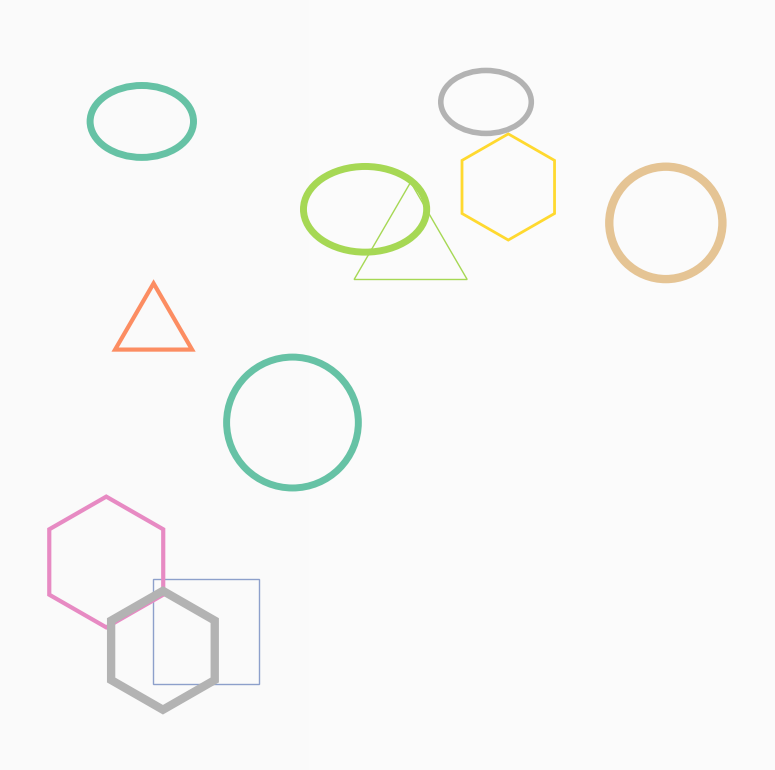[{"shape": "circle", "thickness": 2.5, "radius": 0.42, "center": [0.377, 0.451]}, {"shape": "oval", "thickness": 2.5, "radius": 0.33, "center": [0.183, 0.842]}, {"shape": "triangle", "thickness": 1.5, "radius": 0.29, "center": [0.198, 0.575]}, {"shape": "square", "thickness": 0.5, "radius": 0.34, "center": [0.266, 0.18]}, {"shape": "hexagon", "thickness": 1.5, "radius": 0.42, "center": [0.137, 0.27]}, {"shape": "triangle", "thickness": 0.5, "radius": 0.42, "center": [0.53, 0.679]}, {"shape": "oval", "thickness": 2.5, "radius": 0.4, "center": [0.471, 0.728]}, {"shape": "hexagon", "thickness": 1, "radius": 0.34, "center": [0.656, 0.757]}, {"shape": "circle", "thickness": 3, "radius": 0.36, "center": [0.859, 0.711]}, {"shape": "hexagon", "thickness": 3, "radius": 0.39, "center": [0.21, 0.155]}, {"shape": "oval", "thickness": 2, "radius": 0.29, "center": [0.627, 0.868]}]